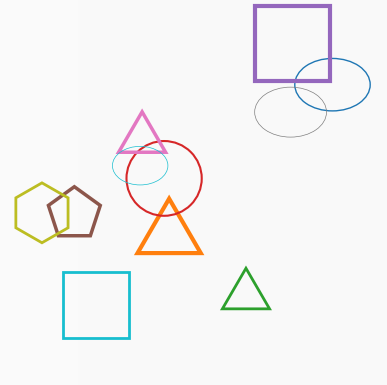[{"shape": "oval", "thickness": 1, "radius": 0.49, "center": [0.858, 0.78]}, {"shape": "triangle", "thickness": 3, "radius": 0.47, "center": [0.436, 0.39]}, {"shape": "triangle", "thickness": 2, "radius": 0.35, "center": [0.635, 0.233]}, {"shape": "circle", "thickness": 1.5, "radius": 0.49, "center": [0.424, 0.537]}, {"shape": "square", "thickness": 3, "radius": 0.49, "center": [0.755, 0.887]}, {"shape": "pentagon", "thickness": 2.5, "radius": 0.35, "center": [0.192, 0.445]}, {"shape": "triangle", "thickness": 2.5, "radius": 0.35, "center": [0.367, 0.64]}, {"shape": "oval", "thickness": 0.5, "radius": 0.46, "center": [0.75, 0.709]}, {"shape": "hexagon", "thickness": 2, "radius": 0.39, "center": [0.108, 0.447]}, {"shape": "oval", "thickness": 0.5, "radius": 0.36, "center": [0.362, 0.57]}, {"shape": "square", "thickness": 2, "radius": 0.43, "center": [0.249, 0.208]}]